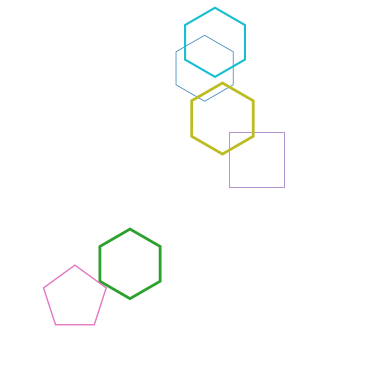[{"shape": "hexagon", "thickness": 0.5, "radius": 0.43, "center": [0.531, 0.823]}, {"shape": "hexagon", "thickness": 2, "radius": 0.45, "center": [0.338, 0.315]}, {"shape": "square", "thickness": 0.5, "radius": 0.36, "center": [0.665, 0.585]}, {"shape": "pentagon", "thickness": 1, "radius": 0.43, "center": [0.194, 0.226]}, {"shape": "hexagon", "thickness": 2, "radius": 0.46, "center": [0.578, 0.692]}, {"shape": "hexagon", "thickness": 1.5, "radius": 0.45, "center": [0.558, 0.89]}]